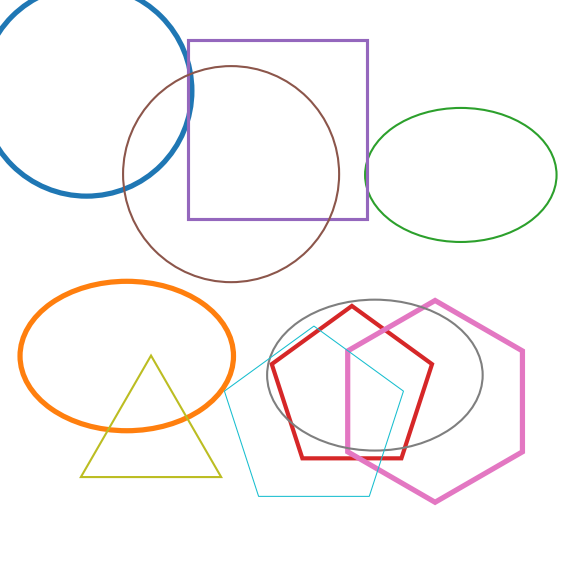[{"shape": "circle", "thickness": 2.5, "radius": 0.91, "center": [0.15, 0.842]}, {"shape": "oval", "thickness": 2.5, "radius": 0.92, "center": [0.22, 0.383]}, {"shape": "oval", "thickness": 1, "radius": 0.83, "center": [0.798, 0.696]}, {"shape": "pentagon", "thickness": 2, "radius": 0.73, "center": [0.609, 0.324]}, {"shape": "square", "thickness": 1.5, "radius": 0.77, "center": [0.481, 0.774]}, {"shape": "circle", "thickness": 1, "radius": 0.94, "center": [0.4, 0.698]}, {"shape": "hexagon", "thickness": 2.5, "radius": 0.87, "center": [0.753, 0.304]}, {"shape": "oval", "thickness": 1, "radius": 0.93, "center": [0.649, 0.35]}, {"shape": "triangle", "thickness": 1, "radius": 0.7, "center": [0.262, 0.243]}, {"shape": "pentagon", "thickness": 0.5, "radius": 0.82, "center": [0.544, 0.271]}]